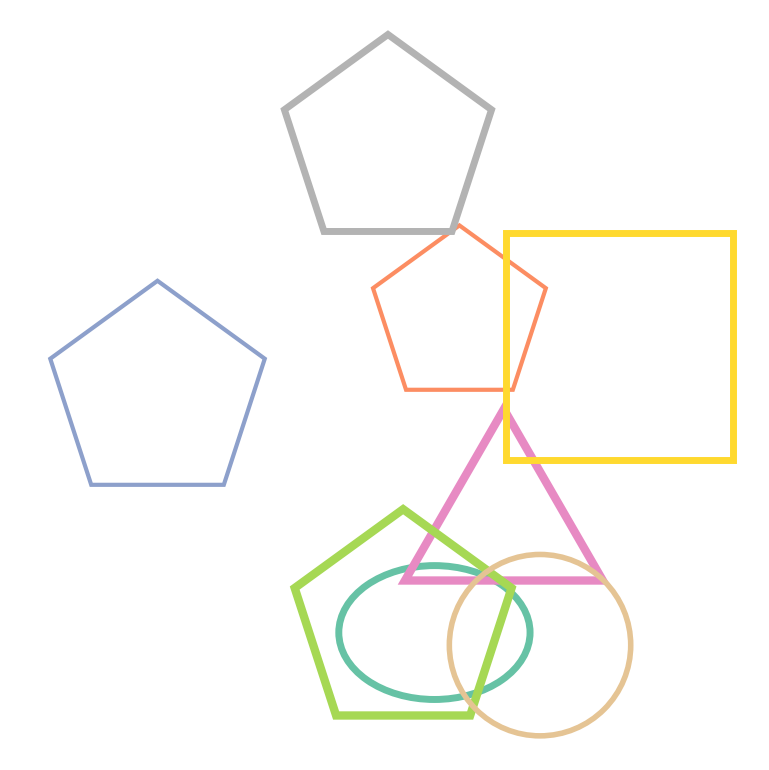[{"shape": "oval", "thickness": 2.5, "radius": 0.62, "center": [0.564, 0.179]}, {"shape": "pentagon", "thickness": 1.5, "radius": 0.59, "center": [0.597, 0.589]}, {"shape": "pentagon", "thickness": 1.5, "radius": 0.73, "center": [0.205, 0.489]}, {"shape": "triangle", "thickness": 3, "radius": 0.74, "center": [0.654, 0.32]}, {"shape": "pentagon", "thickness": 3, "radius": 0.74, "center": [0.524, 0.191]}, {"shape": "square", "thickness": 2.5, "radius": 0.74, "center": [0.804, 0.55]}, {"shape": "circle", "thickness": 2, "radius": 0.59, "center": [0.701, 0.162]}, {"shape": "pentagon", "thickness": 2.5, "radius": 0.71, "center": [0.504, 0.814]}]